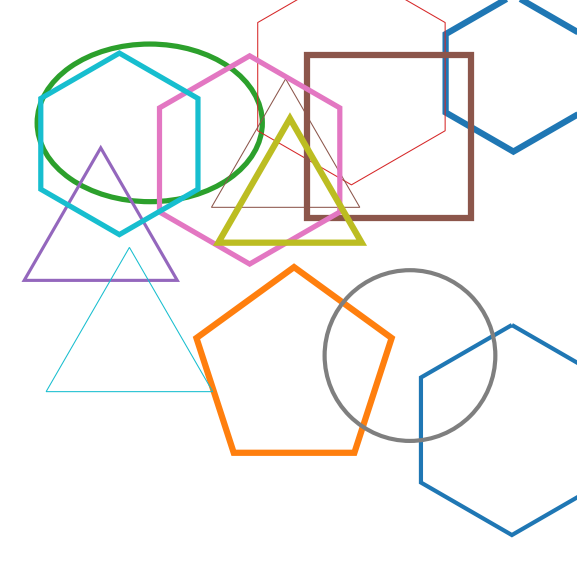[{"shape": "hexagon", "thickness": 3, "radius": 0.68, "center": [0.889, 0.872]}, {"shape": "hexagon", "thickness": 2, "radius": 0.91, "center": [0.886, 0.255]}, {"shape": "pentagon", "thickness": 3, "radius": 0.89, "center": [0.509, 0.359]}, {"shape": "oval", "thickness": 2.5, "radius": 0.97, "center": [0.259, 0.786]}, {"shape": "hexagon", "thickness": 0.5, "radius": 0.94, "center": [0.609, 0.866]}, {"shape": "triangle", "thickness": 1.5, "radius": 0.76, "center": [0.174, 0.59]}, {"shape": "triangle", "thickness": 0.5, "radius": 0.74, "center": [0.495, 0.714]}, {"shape": "square", "thickness": 3, "radius": 0.71, "center": [0.674, 0.763]}, {"shape": "hexagon", "thickness": 2.5, "radius": 0.9, "center": [0.432, 0.722]}, {"shape": "circle", "thickness": 2, "radius": 0.74, "center": [0.71, 0.383]}, {"shape": "triangle", "thickness": 3, "radius": 0.72, "center": [0.502, 0.651]}, {"shape": "hexagon", "thickness": 2.5, "radius": 0.79, "center": [0.207, 0.75]}, {"shape": "triangle", "thickness": 0.5, "radius": 0.83, "center": [0.224, 0.404]}]